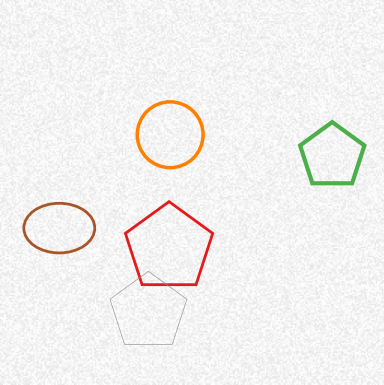[{"shape": "pentagon", "thickness": 2, "radius": 0.6, "center": [0.439, 0.357]}, {"shape": "pentagon", "thickness": 3, "radius": 0.44, "center": [0.863, 0.595]}, {"shape": "circle", "thickness": 2.5, "radius": 0.43, "center": [0.442, 0.65]}, {"shape": "oval", "thickness": 2, "radius": 0.46, "center": [0.154, 0.408]}, {"shape": "pentagon", "thickness": 0.5, "radius": 0.53, "center": [0.385, 0.19]}]